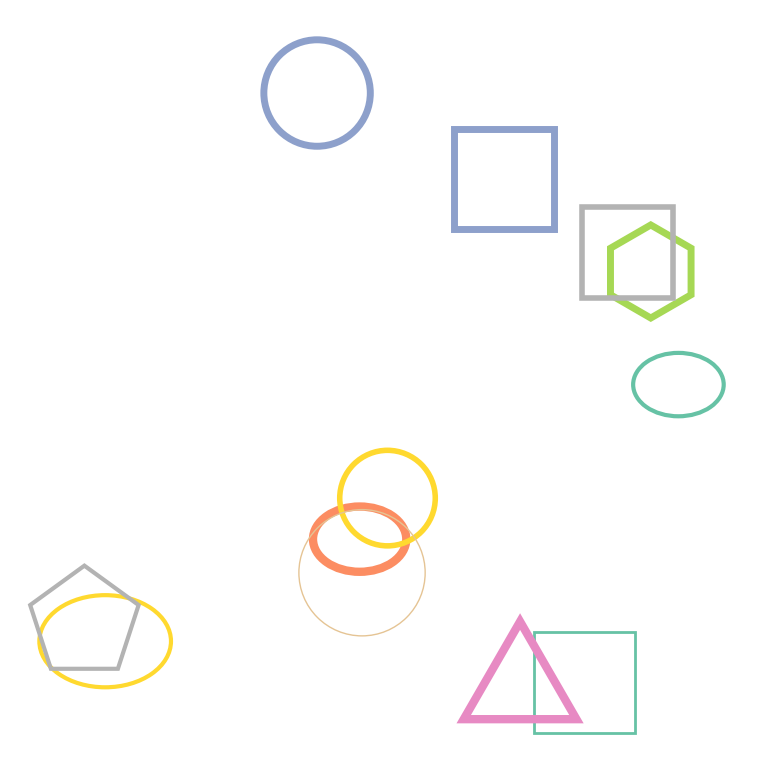[{"shape": "square", "thickness": 1, "radius": 0.33, "center": [0.759, 0.114]}, {"shape": "oval", "thickness": 1.5, "radius": 0.29, "center": [0.881, 0.501]}, {"shape": "oval", "thickness": 3, "radius": 0.3, "center": [0.467, 0.3]}, {"shape": "circle", "thickness": 2.5, "radius": 0.35, "center": [0.412, 0.879]}, {"shape": "square", "thickness": 2.5, "radius": 0.32, "center": [0.655, 0.768]}, {"shape": "triangle", "thickness": 3, "radius": 0.42, "center": [0.675, 0.108]}, {"shape": "hexagon", "thickness": 2.5, "radius": 0.3, "center": [0.845, 0.647]}, {"shape": "circle", "thickness": 2, "radius": 0.31, "center": [0.503, 0.353]}, {"shape": "oval", "thickness": 1.5, "radius": 0.43, "center": [0.137, 0.167]}, {"shape": "circle", "thickness": 0.5, "radius": 0.41, "center": [0.47, 0.256]}, {"shape": "pentagon", "thickness": 1.5, "radius": 0.37, "center": [0.11, 0.191]}, {"shape": "square", "thickness": 2, "radius": 0.3, "center": [0.815, 0.672]}]